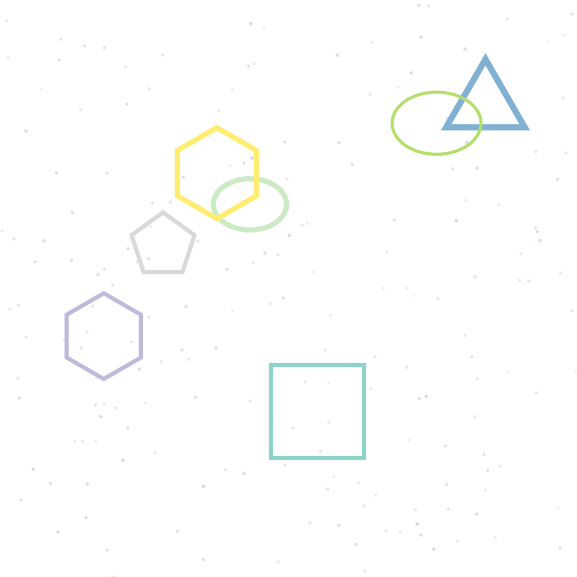[{"shape": "square", "thickness": 2, "radius": 0.4, "center": [0.55, 0.287]}, {"shape": "hexagon", "thickness": 2, "radius": 0.37, "center": [0.18, 0.417]}, {"shape": "triangle", "thickness": 3, "radius": 0.39, "center": [0.841, 0.818]}, {"shape": "oval", "thickness": 1.5, "radius": 0.38, "center": [0.756, 0.786]}, {"shape": "pentagon", "thickness": 2, "radius": 0.29, "center": [0.282, 0.574]}, {"shape": "oval", "thickness": 2.5, "radius": 0.32, "center": [0.433, 0.645]}, {"shape": "hexagon", "thickness": 2.5, "radius": 0.39, "center": [0.375, 0.699]}]